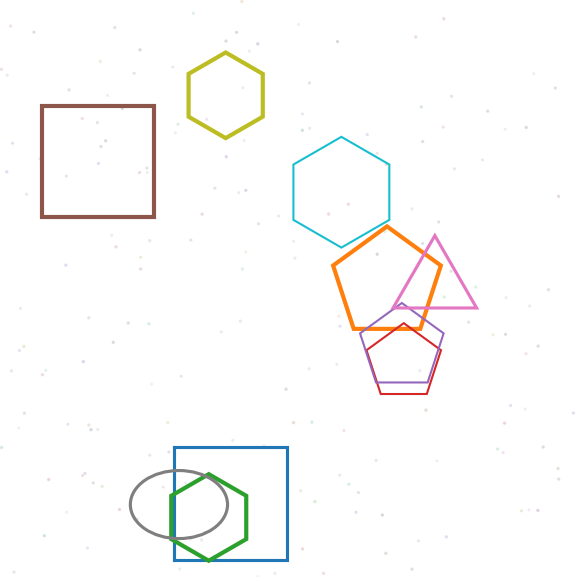[{"shape": "square", "thickness": 1.5, "radius": 0.49, "center": [0.399, 0.127]}, {"shape": "pentagon", "thickness": 2, "radius": 0.49, "center": [0.67, 0.509]}, {"shape": "hexagon", "thickness": 2, "radius": 0.37, "center": [0.361, 0.103]}, {"shape": "pentagon", "thickness": 1, "radius": 0.34, "center": [0.699, 0.372]}, {"shape": "pentagon", "thickness": 1, "radius": 0.38, "center": [0.696, 0.398]}, {"shape": "square", "thickness": 2, "radius": 0.48, "center": [0.17, 0.72]}, {"shape": "triangle", "thickness": 1.5, "radius": 0.42, "center": [0.753, 0.508]}, {"shape": "oval", "thickness": 1.5, "radius": 0.42, "center": [0.31, 0.125]}, {"shape": "hexagon", "thickness": 2, "radius": 0.37, "center": [0.391, 0.834]}, {"shape": "hexagon", "thickness": 1, "radius": 0.48, "center": [0.591, 0.666]}]